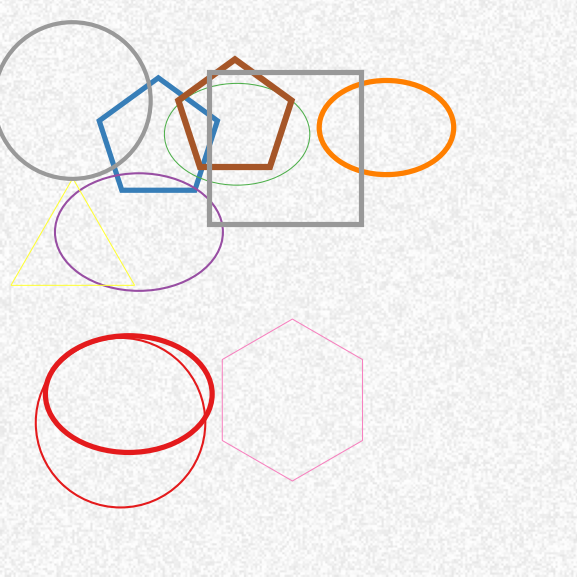[{"shape": "oval", "thickness": 2.5, "radius": 0.72, "center": [0.223, 0.317]}, {"shape": "circle", "thickness": 1, "radius": 0.73, "center": [0.209, 0.267]}, {"shape": "pentagon", "thickness": 2.5, "radius": 0.54, "center": [0.274, 0.757]}, {"shape": "oval", "thickness": 0.5, "radius": 0.63, "center": [0.411, 0.767]}, {"shape": "oval", "thickness": 1, "radius": 0.73, "center": [0.241, 0.597]}, {"shape": "oval", "thickness": 2.5, "radius": 0.58, "center": [0.669, 0.778]}, {"shape": "triangle", "thickness": 0.5, "radius": 0.62, "center": [0.126, 0.567]}, {"shape": "pentagon", "thickness": 3, "radius": 0.52, "center": [0.407, 0.793]}, {"shape": "hexagon", "thickness": 0.5, "radius": 0.7, "center": [0.506, 0.306]}, {"shape": "square", "thickness": 2.5, "radius": 0.66, "center": [0.494, 0.743]}, {"shape": "circle", "thickness": 2, "radius": 0.68, "center": [0.125, 0.825]}]